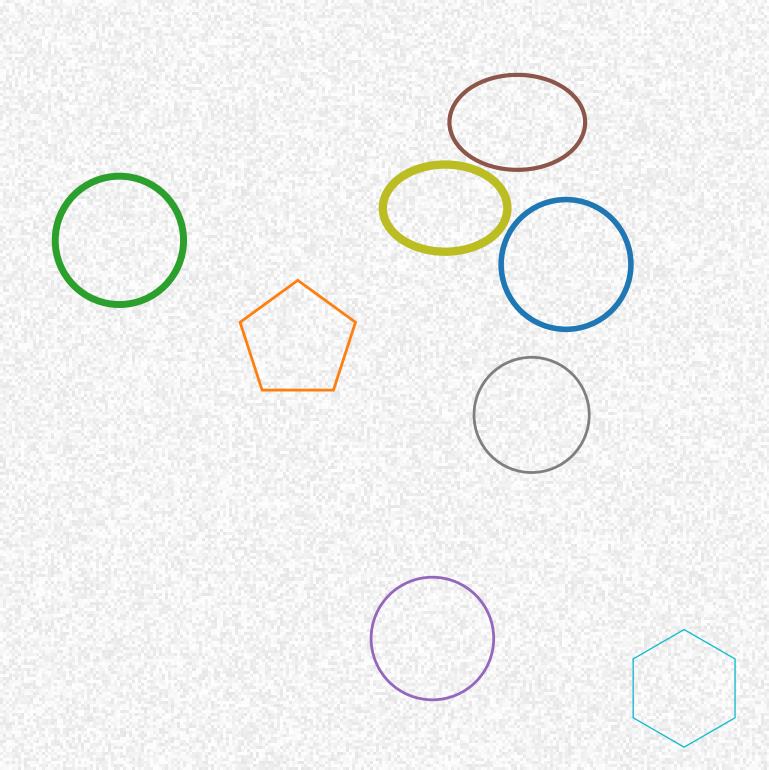[{"shape": "circle", "thickness": 2, "radius": 0.42, "center": [0.735, 0.657]}, {"shape": "pentagon", "thickness": 1, "radius": 0.39, "center": [0.387, 0.557]}, {"shape": "circle", "thickness": 2.5, "radius": 0.42, "center": [0.155, 0.688]}, {"shape": "circle", "thickness": 1, "radius": 0.4, "center": [0.562, 0.171]}, {"shape": "oval", "thickness": 1.5, "radius": 0.44, "center": [0.672, 0.841]}, {"shape": "circle", "thickness": 1, "radius": 0.37, "center": [0.69, 0.461]}, {"shape": "oval", "thickness": 3, "radius": 0.4, "center": [0.578, 0.73]}, {"shape": "hexagon", "thickness": 0.5, "radius": 0.38, "center": [0.888, 0.106]}]